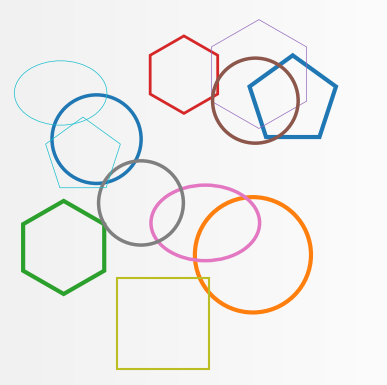[{"shape": "pentagon", "thickness": 3, "radius": 0.59, "center": [0.755, 0.739]}, {"shape": "circle", "thickness": 2.5, "radius": 0.58, "center": [0.249, 0.639]}, {"shape": "circle", "thickness": 3, "radius": 0.75, "center": [0.653, 0.338]}, {"shape": "hexagon", "thickness": 3, "radius": 0.6, "center": [0.164, 0.357]}, {"shape": "hexagon", "thickness": 2, "radius": 0.5, "center": [0.475, 0.806]}, {"shape": "hexagon", "thickness": 0.5, "radius": 0.71, "center": [0.668, 0.808]}, {"shape": "circle", "thickness": 2.5, "radius": 0.55, "center": [0.659, 0.739]}, {"shape": "oval", "thickness": 2.5, "radius": 0.7, "center": [0.53, 0.421]}, {"shape": "circle", "thickness": 2.5, "radius": 0.55, "center": [0.364, 0.473]}, {"shape": "square", "thickness": 1.5, "radius": 0.59, "center": [0.42, 0.161]}, {"shape": "oval", "thickness": 0.5, "radius": 0.6, "center": [0.157, 0.759]}, {"shape": "pentagon", "thickness": 0.5, "radius": 0.51, "center": [0.214, 0.594]}]